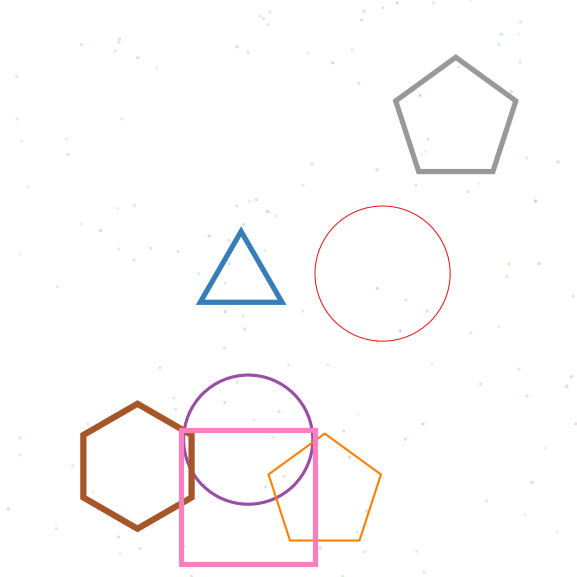[{"shape": "circle", "thickness": 0.5, "radius": 0.59, "center": [0.662, 0.525]}, {"shape": "triangle", "thickness": 2.5, "radius": 0.41, "center": [0.418, 0.517]}, {"shape": "circle", "thickness": 1.5, "radius": 0.56, "center": [0.43, 0.238]}, {"shape": "pentagon", "thickness": 1, "radius": 0.51, "center": [0.562, 0.146]}, {"shape": "hexagon", "thickness": 3, "radius": 0.54, "center": [0.238, 0.192]}, {"shape": "square", "thickness": 2.5, "radius": 0.58, "center": [0.429, 0.138]}, {"shape": "pentagon", "thickness": 2.5, "radius": 0.55, "center": [0.789, 0.791]}]